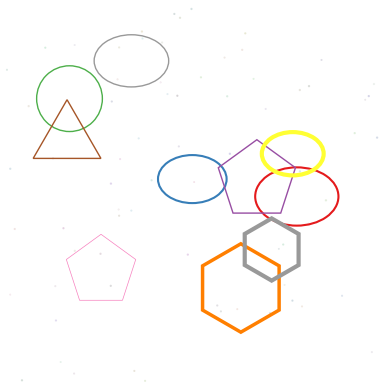[{"shape": "oval", "thickness": 1.5, "radius": 0.54, "center": [0.771, 0.49]}, {"shape": "oval", "thickness": 1.5, "radius": 0.45, "center": [0.499, 0.535]}, {"shape": "circle", "thickness": 1, "radius": 0.43, "center": [0.181, 0.744]}, {"shape": "pentagon", "thickness": 1, "radius": 0.53, "center": [0.667, 0.532]}, {"shape": "hexagon", "thickness": 2.5, "radius": 0.57, "center": [0.626, 0.252]}, {"shape": "oval", "thickness": 3, "radius": 0.4, "center": [0.76, 0.601]}, {"shape": "triangle", "thickness": 1, "radius": 0.51, "center": [0.174, 0.639]}, {"shape": "pentagon", "thickness": 0.5, "radius": 0.47, "center": [0.262, 0.297]}, {"shape": "oval", "thickness": 1, "radius": 0.48, "center": [0.341, 0.842]}, {"shape": "hexagon", "thickness": 3, "radius": 0.4, "center": [0.706, 0.352]}]